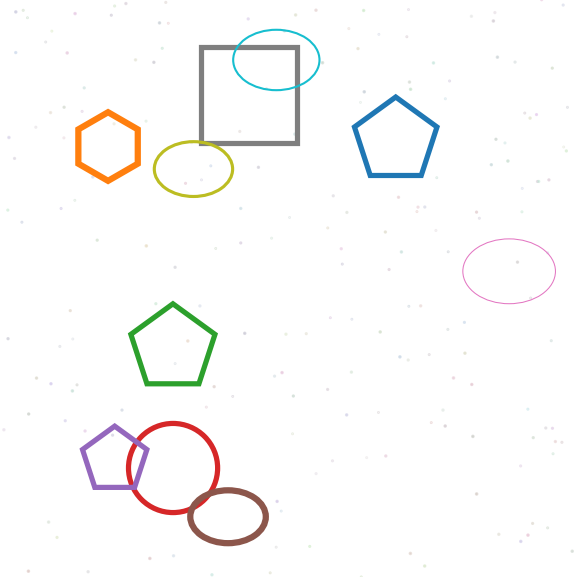[{"shape": "pentagon", "thickness": 2.5, "radius": 0.38, "center": [0.685, 0.756]}, {"shape": "hexagon", "thickness": 3, "radius": 0.3, "center": [0.187, 0.745]}, {"shape": "pentagon", "thickness": 2.5, "radius": 0.38, "center": [0.299, 0.396]}, {"shape": "circle", "thickness": 2.5, "radius": 0.39, "center": [0.3, 0.189]}, {"shape": "pentagon", "thickness": 2.5, "radius": 0.29, "center": [0.199, 0.203]}, {"shape": "oval", "thickness": 3, "radius": 0.33, "center": [0.395, 0.104]}, {"shape": "oval", "thickness": 0.5, "radius": 0.4, "center": [0.882, 0.529]}, {"shape": "square", "thickness": 2.5, "radius": 0.42, "center": [0.431, 0.834]}, {"shape": "oval", "thickness": 1.5, "radius": 0.34, "center": [0.335, 0.706]}, {"shape": "oval", "thickness": 1, "radius": 0.37, "center": [0.478, 0.895]}]